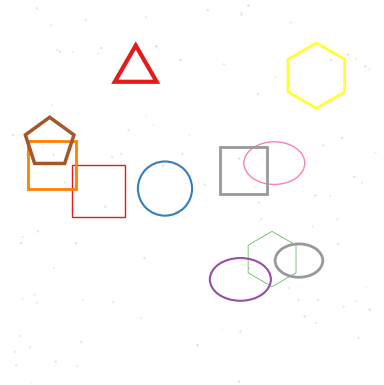[{"shape": "square", "thickness": 1, "radius": 0.34, "center": [0.255, 0.504]}, {"shape": "triangle", "thickness": 3, "radius": 0.31, "center": [0.353, 0.819]}, {"shape": "circle", "thickness": 1.5, "radius": 0.35, "center": [0.429, 0.51]}, {"shape": "hexagon", "thickness": 0.5, "radius": 0.36, "center": [0.707, 0.327]}, {"shape": "oval", "thickness": 1.5, "radius": 0.4, "center": [0.624, 0.274]}, {"shape": "square", "thickness": 2, "radius": 0.31, "center": [0.134, 0.571]}, {"shape": "hexagon", "thickness": 2, "radius": 0.42, "center": [0.822, 0.804]}, {"shape": "pentagon", "thickness": 2.5, "radius": 0.33, "center": [0.129, 0.629]}, {"shape": "oval", "thickness": 1, "radius": 0.4, "center": [0.713, 0.576]}, {"shape": "oval", "thickness": 2, "radius": 0.31, "center": [0.776, 0.323]}, {"shape": "square", "thickness": 2, "radius": 0.31, "center": [0.634, 0.558]}]